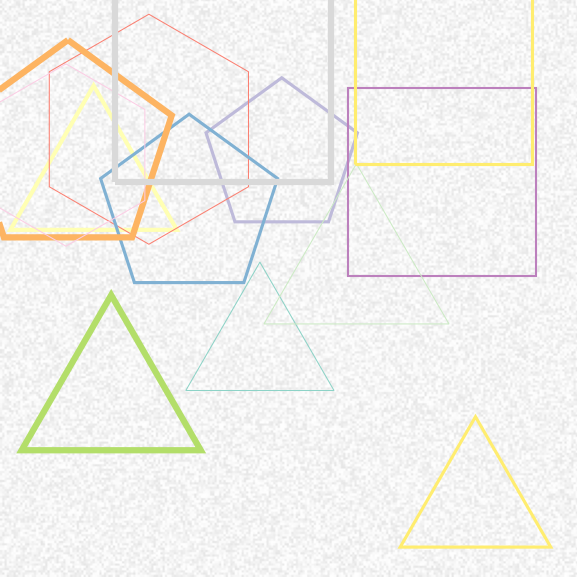[{"shape": "triangle", "thickness": 0.5, "radius": 0.74, "center": [0.45, 0.397]}, {"shape": "triangle", "thickness": 2, "radius": 0.83, "center": [0.162, 0.684]}, {"shape": "pentagon", "thickness": 1.5, "radius": 0.69, "center": [0.488, 0.727]}, {"shape": "hexagon", "thickness": 0.5, "radius": 1.0, "center": [0.258, 0.775]}, {"shape": "pentagon", "thickness": 1.5, "radius": 0.81, "center": [0.327, 0.64]}, {"shape": "pentagon", "thickness": 3, "radius": 0.94, "center": [0.118, 0.741]}, {"shape": "triangle", "thickness": 3, "radius": 0.9, "center": [0.193, 0.309]}, {"shape": "hexagon", "thickness": 0.5, "radius": 0.79, "center": [0.114, 0.731]}, {"shape": "square", "thickness": 3, "radius": 0.93, "center": [0.386, 0.871]}, {"shape": "square", "thickness": 1, "radius": 0.81, "center": [0.765, 0.684]}, {"shape": "triangle", "thickness": 0.5, "radius": 0.92, "center": [0.617, 0.531]}, {"shape": "triangle", "thickness": 1.5, "radius": 0.75, "center": [0.823, 0.127]}, {"shape": "square", "thickness": 1.5, "radius": 0.77, "center": [0.768, 0.868]}]